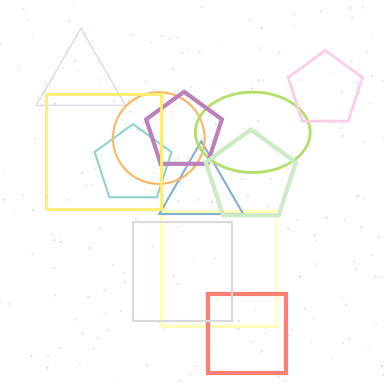[{"shape": "pentagon", "thickness": 1.5, "radius": 0.52, "center": [0.346, 0.573]}, {"shape": "square", "thickness": 2, "radius": 0.75, "center": [0.568, 0.302]}, {"shape": "triangle", "thickness": 0.5, "radius": 0.67, "center": [0.21, 0.793]}, {"shape": "square", "thickness": 3, "radius": 0.51, "center": [0.642, 0.134]}, {"shape": "triangle", "thickness": 1.5, "radius": 0.63, "center": [0.523, 0.507]}, {"shape": "circle", "thickness": 1.5, "radius": 0.6, "center": [0.412, 0.641]}, {"shape": "oval", "thickness": 2, "radius": 0.75, "center": [0.657, 0.656]}, {"shape": "pentagon", "thickness": 2, "radius": 0.51, "center": [0.845, 0.767]}, {"shape": "square", "thickness": 1.5, "radius": 0.64, "center": [0.474, 0.295]}, {"shape": "pentagon", "thickness": 3, "radius": 0.52, "center": [0.478, 0.658]}, {"shape": "pentagon", "thickness": 3, "radius": 0.62, "center": [0.651, 0.54]}, {"shape": "square", "thickness": 2, "radius": 0.75, "center": [0.269, 0.606]}]